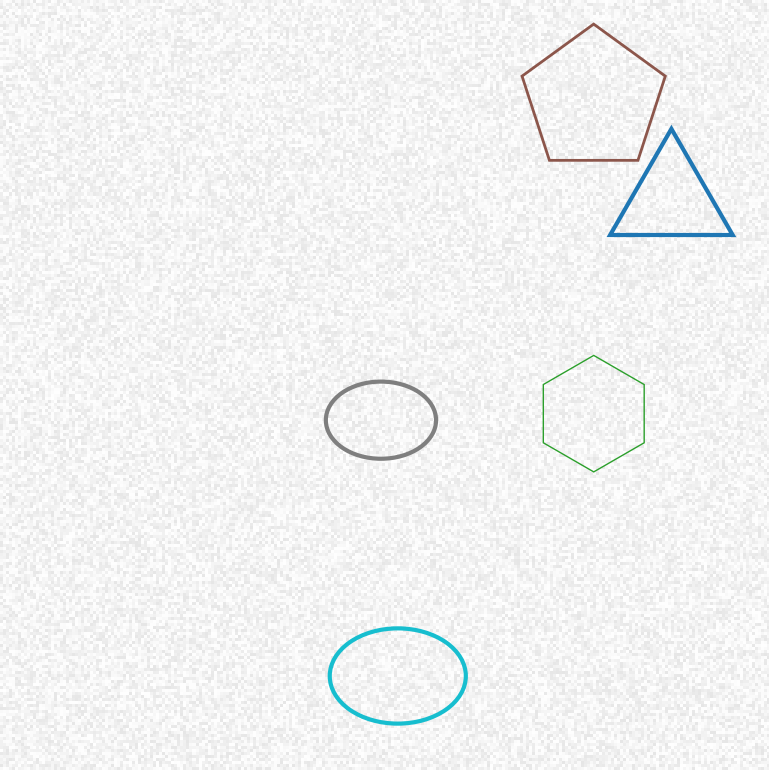[{"shape": "triangle", "thickness": 1.5, "radius": 0.46, "center": [0.872, 0.741]}, {"shape": "hexagon", "thickness": 0.5, "radius": 0.38, "center": [0.771, 0.463]}, {"shape": "pentagon", "thickness": 1, "radius": 0.49, "center": [0.771, 0.871]}, {"shape": "oval", "thickness": 1.5, "radius": 0.36, "center": [0.495, 0.454]}, {"shape": "oval", "thickness": 1.5, "radius": 0.44, "center": [0.517, 0.122]}]